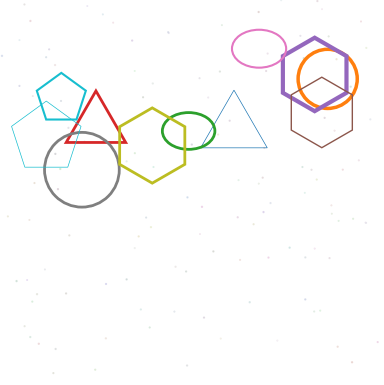[{"shape": "triangle", "thickness": 0.5, "radius": 0.5, "center": [0.608, 0.666]}, {"shape": "circle", "thickness": 2.5, "radius": 0.38, "center": [0.851, 0.795]}, {"shape": "oval", "thickness": 2, "radius": 0.34, "center": [0.49, 0.66]}, {"shape": "triangle", "thickness": 2, "radius": 0.45, "center": [0.249, 0.675]}, {"shape": "hexagon", "thickness": 3, "radius": 0.48, "center": [0.817, 0.807]}, {"shape": "hexagon", "thickness": 1, "radius": 0.46, "center": [0.836, 0.708]}, {"shape": "oval", "thickness": 1.5, "radius": 0.35, "center": [0.673, 0.873]}, {"shape": "circle", "thickness": 2, "radius": 0.49, "center": [0.213, 0.559]}, {"shape": "hexagon", "thickness": 2, "radius": 0.49, "center": [0.395, 0.622]}, {"shape": "pentagon", "thickness": 0.5, "radius": 0.47, "center": [0.12, 0.643]}, {"shape": "pentagon", "thickness": 1.5, "radius": 0.33, "center": [0.159, 0.744]}]